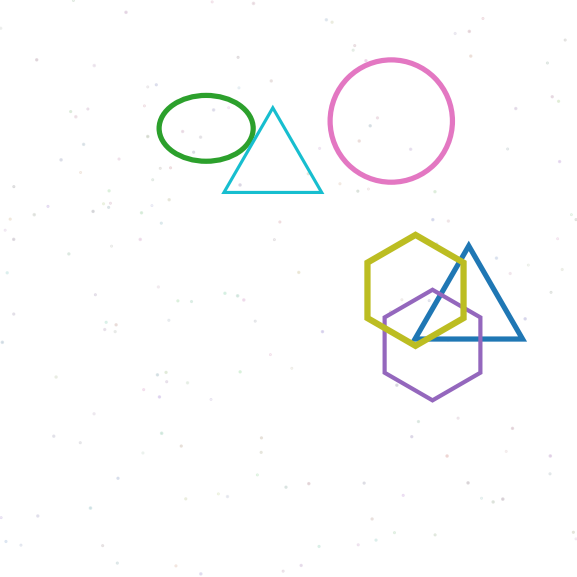[{"shape": "triangle", "thickness": 2.5, "radius": 0.54, "center": [0.812, 0.466]}, {"shape": "oval", "thickness": 2.5, "radius": 0.41, "center": [0.357, 0.777]}, {"shape": "hexagon", "thickness": 2, "radius": 0.48, "center": [0.749, 0.402]}, {"shape": "circle", "thickness": 2.5, "radius": 0.53, "center": [0.678, 0.79]}, {"shape": "hexagon", "thickness": 3, "radius": 0.48, "center": [0.719, 0.496]}, {"shape": "triangle", "thickness": 1.5, "radius": 0.49, "center": [0.472, 0.715]}]